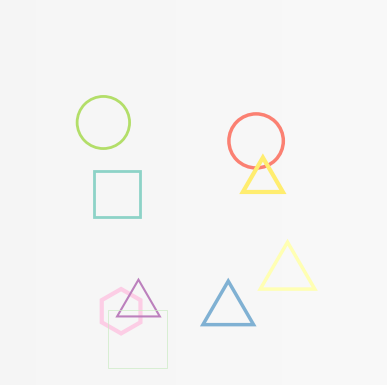[{"shape": "square", "thickness": 2, "radius": 0.3, "center": [0.301, 0.496]}, {"shape": "triangle", "thickness": 2.5, "radius": 0.41, "center": [0.742, 0.29]}, {"shape": "circle", "thickness": 2.5, "radius": 0.35, "center": [0.661, 0.634]}, {"shape": "triangle", "thickness": 2.5, "radius": 0.38, "center": [0.589, 0.194]}, {"shape": "circle", "thickness": 2, "radius": 0.34, "center": [0.267, 0.682]}, {"shape": "hexagon", "thickness": 3, "radius": 0.29, "center": [0.313, 0.192]}, {"shape": "triangle", "thickness": 1.5, "radius": 0.32, "center": [0.357, 0.21]}, {"shape": "square", "thickness": 0.5, "radius": 0.38, "center": [0.355, 0.119]}, {"shape": "triangle", "thickness": 3, "radius": 0.3, "center": [0.678, 0.531]}]